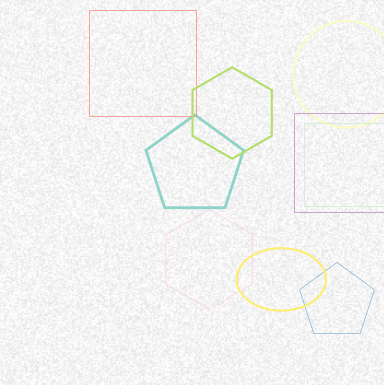[{"shape": "pentagon", "thickness": 2, "radius": 0.67, "center": [0.506, 0.568]}, {"shape": "circle", "thickness": 1, "radius": 0.69, "center": [0.9, 0.807]}, {"shape": "square", "thickness": 0.5, "radius": 0.69, "center": [0.37, 0.836]}, {"shape": "pentagon", "thickness": 0.5, "radius": 0.51, "center": [0.875, 0.216]}, {"shape": "hexagon", "thickness": 1.5, "radius": 0.59, "center": [0.603, 0.707]}, {"shape": "hexagon", "thickness": 0.5, "radius": 0.65, "center": [0.543, 0.327]}, {"shape": "square", "thickness": 0.5, "radius": 0.64, "center": [0.893, 0.578]}, {"shape": "square", "thickness": 0.5, "radius": 0.54, "center": [0.898, 0.573]}, {"shape": "oval", "thickness": 1.5, "radius": 0.58, "center": [0.731, 0.274]}]